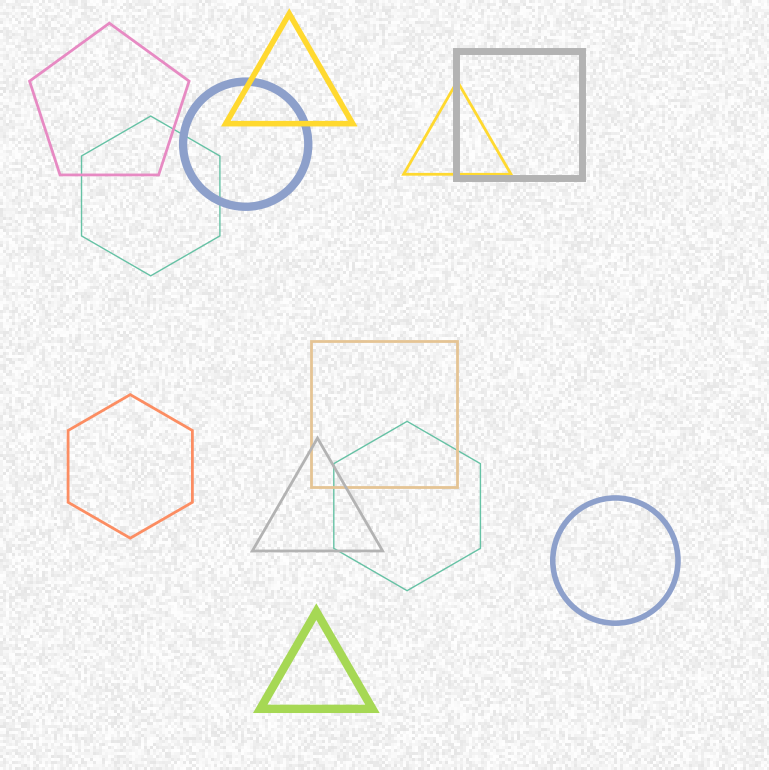[{"shape": "hexagon", "thickness": 0.5, "radius": 0.55, "center": [0.529, 0.343]}, {"shape": "hexagon", "thickness": 0.5, "radius": 0.52, "center": [0.196, 0.746]}, {"shape": "hexagon", "thickness": 1, "radius": 0.47, "center": [0.169, 0.394]}, {"shape": "circle", "thickness": 2, "radius": 0.41, "center": [0.799, 0.272]}, {"shape": "circle", "thickness": 3, "radius": 0.41, "center": [0.319, 0.813]}, {"shape": "pentagon", "thickness": 1, "radius": 0.54, "center": [0.142, 0.861]}, {"shape": "triangle", "thickness": 3, "radius": 0.42, "center": [0.411, 0.121]}, {"shape": "triangle", "thickness": 1, "radius": 0.4, "center": [0.594, 0.814]}, {"shape": "triangle", "thickness": 2, "radius": 0.48, "center": [0.376, 0.887]}, {"shape": "square", "thickness": 1, "radius": 0.47, "center": [0.499, 0.463]}, {"shape": "square", "thickness": 2.5, "radius": 0.41, "center": [0.674, 0.851]}, {"shape": "triangle", "thickness": 1, "radius": 0.49, "center": [0.412, 0.333]}]